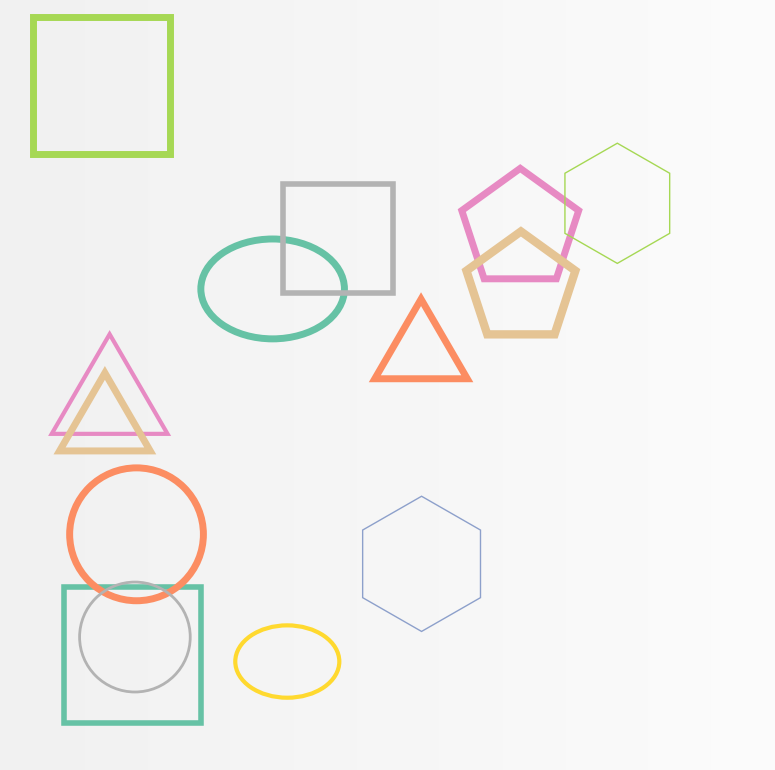[{"shape": "oval", "thickness": 2.5, "radius": 0.46, "center": [0.352, 0.625]}, {"shape": "square", "thickness": 2, "radius": 0.44, "center": [0.171, 0.149]}, {"shape": "circle", "thickness": 2.5, "radius": 0.43, "center": [0.176, 0.306]}, {"shape": "triangle", "thickness": 2.5, "radius": 0.34, "center": [0.543, 0.543]}, {"shape": "hexagon", "thickness": 0.5, "radius": 0.44, "center": [0.544, 0.268]}, {"shape": "triangle", "thickness": 1.5, "radius": 0.43, "center": [0.141, 0.48]}, {"shape": "pentagon", "thickness": 2.5, "radius": 0.4, "center": [0.671, 0.702]}, {"shape": "square", "thickness": 2.5, "radius": 0.44, "center": [0.131, 0.889]}, {"shape": "hexagon", "thickness": 0.5, "radius": 0.39, "center": [0.797, 0.736]}, {"shape": "oval", "thickness": 1.5, "radius": 0.34, "center": [0.371, 0.141]}, {"shape": "pentagon", "thickness": 3, "radius": 0.37, "center": [0.672, 0.626]}, {"shape": "triangle", "thickness": 2.5, "radius": 0.34, "center": [0.135, 0.448]}, {"shape": "square", "thickness": 2, "radius": 0.36, "center": [0.436, 0.69]}, {"shape": "circle", "thickness": 1, "radius": 0.36, "center": [0.174, 0.173]}]